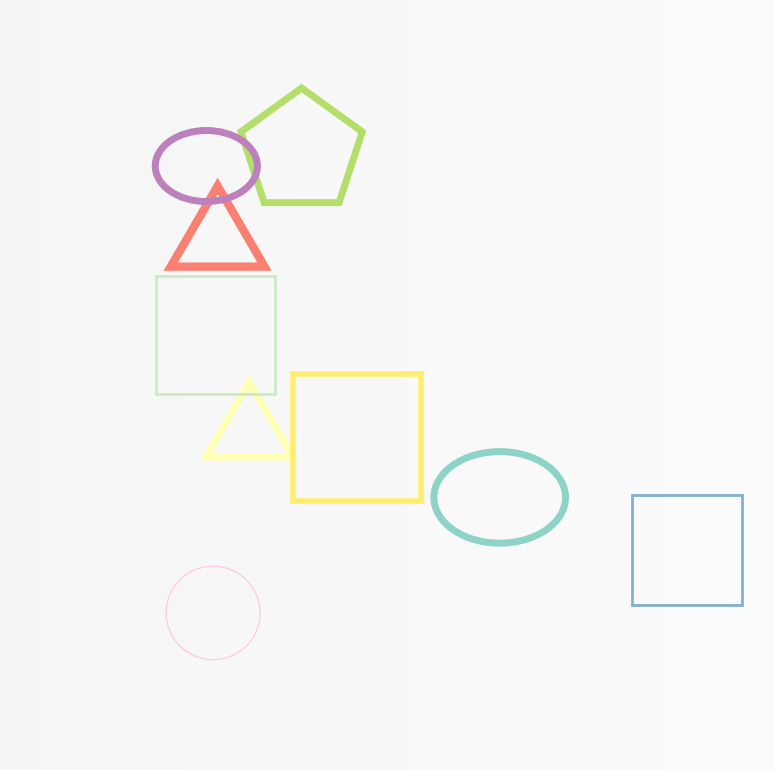[{"shape": "oval", "thickness": 2.5, "radius": 0.42, "center": [0.645, 0.354]}, {"shape": "triangle", "thickness": 2.5, "radius": 0.32, "center": [0.322, 0.439]}, {"shape": "triangle", "thickness": 3, "radius": 0.35, "center": [0.281, 0.689]}, {"shape": "square", "thickness": 1, "radius": 0.36, "center": [0.886, 0.286]}, {"shape": "pentagon", "thickness": 2.5, "radius": 0.41, "center": [0.389, 0.803]}, {"shape": "circle", "thickness": 0.5, "radius": 0.3, "center": [0.275, 0.204]}, {"shape": "oval", "thickness": 2.5, "radius": 0.33, "center": [0.266, 0.784]}, {"shape": "square", "thickness": 1, "radius": 0.38, "center": [0.278, 0.565]}, {"shape": "square", "thickness": 2, "radius": 0.41, "center": [0.461, 0.432]}]